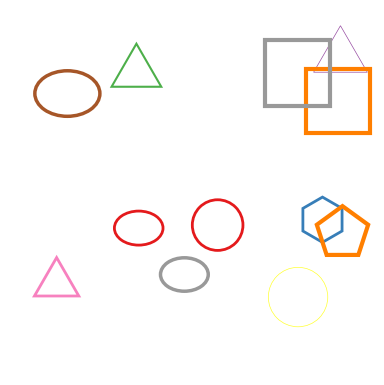[{"shape": "oval", "thickness": 2, "radius": 0.32, "center": [0.36, 0.408]}, {"shape": "circle", "thickness": 2, "radius": 0.33, "center": [0.565, 0.415]}, {"shape": "hexagon", "thickness": 2, "radius": 0.29, "center": [0.838, 0.429]}, {"shape": "triangle", "thickness": 1.5, "radius": 0.37, "center": [0.354, 0.812]}, {"shape": "triangle", "thickness": 0.5, "radius": 0.4, "center": [0.884, 0.853]}, {"shape": "square", "thickness": 3, "radius": 0.41, "center": [0.878, 0.737]}, {"shape": "pentagon", "thickness": 3, "radius": 0.35, "center": [0.89, 0.395]}, {"shape": "circle", "thickness": 0.5, "radius": 0.39, "center": [0.774, 0.228]}, {"shape": "oval", "thickness": 2.5, "radius": 0.42, "center": [0.175, 0.757]}, {"shape": "triangle", "thickness": 2, "radius": 0.33, "center": [0.147, 0.264]}, {"shape": "square", "thickness": 3, "radius": 0.43, "center": [0.773, 0.81]}, {"shape": "oval", "thickness": 2.5, "radius": 0.31, "center": [0.479, 0.287]}]